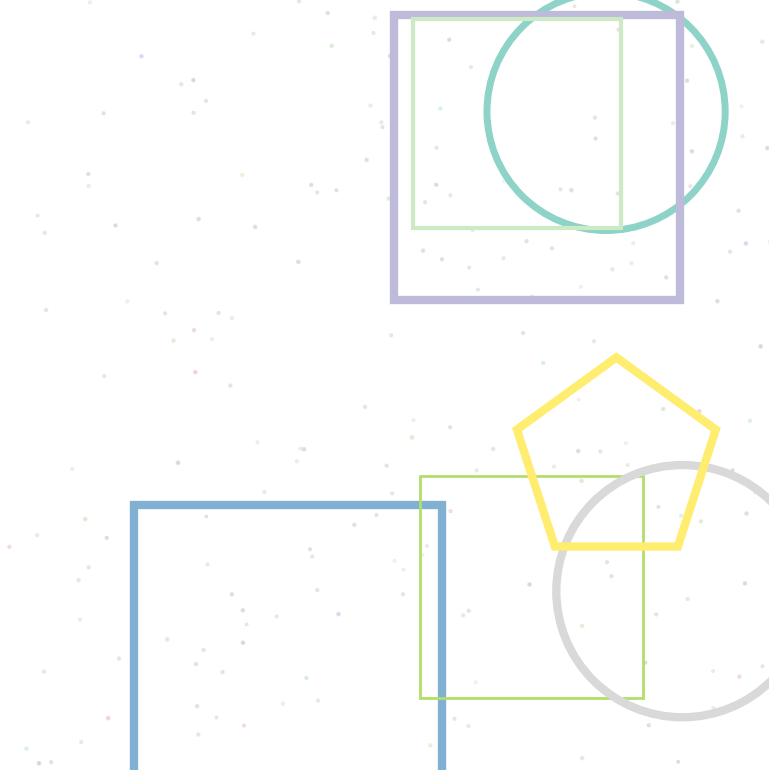[{"shape": "circle", "thickness": 2.5, "radius": 0.77, "center": [0.787, 0.855]}, {"shape": "square", "thickness": 3, "radius": 0.93, "center": [0.697, 0.796]}, {"shape": "square", "thickness": 3, "radius": 1.0, "center": [0.374, 0.145]}, {"shape": "square", "thickness": 1, "radius": 0.72, "center": [0.69, 0.238]}, {"shape": "circle", "thickness": 3, "radius": 0.82, "center": [0.886, 0.232]}, {"shape": "square", "thickness": 1.5, "radius": 0.68, "center": [0.671, 0.84]}, {"shape": "pentagon", "thickness": 3, "radius": 0.68, "center": [0.8, 0.4]}]